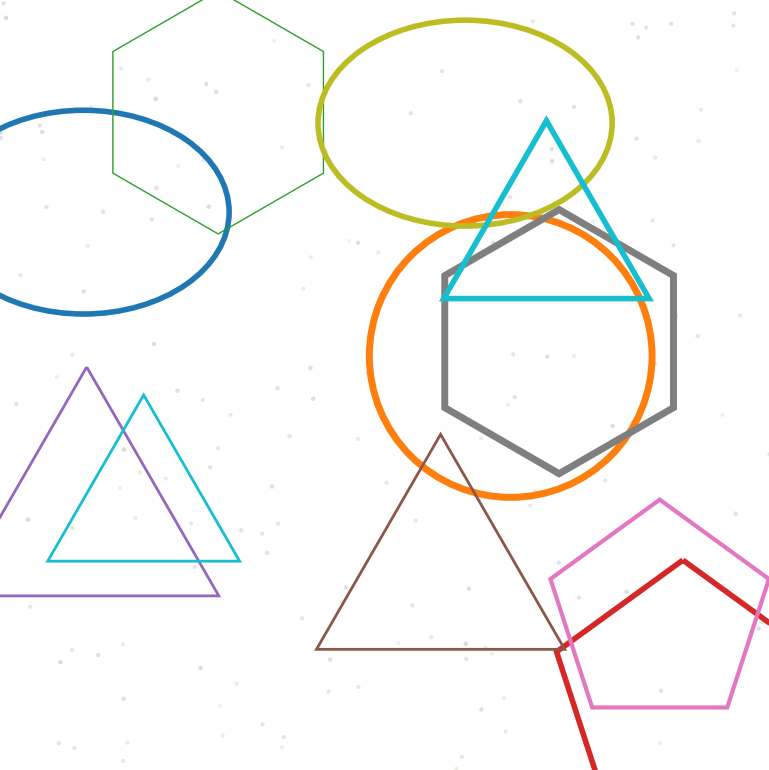[{"shape": "oval", "thickness": 2, "radius": 0.95, "center": [0.109, 0.725]}, {"shape": "circle", "thickness": 2.5, "radius": 0.92, "center": [0.663, 0.538]}, {"shape": "hexagon", "thickness": 0.5, "radius": 0.79, "center": [0.283, 0.854]}, {"shape": "pentagon", "thickness": 2, "radius": 0.86, "center": [0.887, 0.1]}, {"shape": "triangle", "thickness": 1, "radius": 0.99, "center": [0.113, 0.325]}, {"shape": "triangle", "thickness": 1, "radius": 0.93, "center": [0.572, 0.25]}, {"shape": "pentagon", "thickness": 1.5, "radius": 0.75, "center": [0.857, 0.202]}, {"shape": "hexagon", "thickness": 2.5, "radius": 0.86, "center": [0.726, 0.556]}, {"shape": "oval", "thickness": 2, "radius": 0.96, "center": [0.604, 0.84]}, {"shape": "triangle", "thickness": 2, "radius": 0.77, "center": [0.71, 0.689]}, {"shape": "triangle", "thickness": 1, "radius": 0.72, "center": [0.187, 0.343]}]